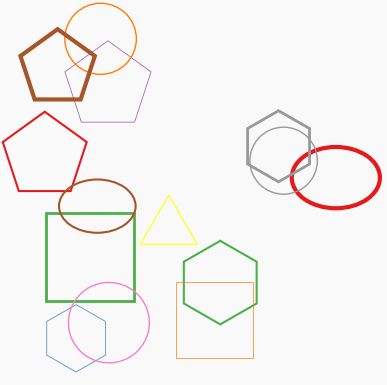[{"shape": "pentagon", "thickness": 1.5, "radius": 0.57, "center": [0.115, 0.596]}, {"shape": "oval", "thickness": 3, "radius": 0.57, "center": [0.867, 0.539]}, {"shape": "hexagon", "thickness": 0.5, "radius": 0.44, "center": [0.196, 0.121]}, {"shape": "hexagon", "thickness": 1.5, "radius": 0.54, "center": [0.568, 0.266]}, {"shape": "square", "thickness": 2, "radius": 0.57, "center": [0.233, 0.333]}, {"shape": "pentagon", "thickness": 0.5, "radius": 0.58, "center": [0.279, 0.777]}, {"shape": "square", "thickness": 0.5, "radius": 0.5, "center": [0.554, 0.169]}, {"shape": "circle", "thickness": 1, "radius": 0.46, "center": [0.26, 0.899]}, {"shape": "triangle", "thickness": 1, "radius": 0.43, "center": [0.436, 0.408]}, {"shape": "pentagon", "thickness": 3, "radius": 0.5, "center": [0.149, 0.823]}, {"shape": "oval", "thickness": 1.5, "radius": 0.49, "center": [0.251, 0.465]}, {"shape": "circle", "thickness": 1, "radius": 0.52, "center": [0.281, 0.162]}, {"shape": "circle", "thickness": 1, "radius": 0.44, "center": [0.732, 0.583]}, {"shape": "hexagon", "thickness": 2, "radius": 0.46, "center": [0.719, 0.62]}]